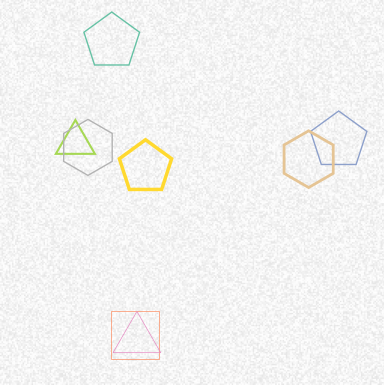[{"shape": "pentagon", "thickness": 1, "radius": 0.38, "center": [0.29, 0.893]}, {"shape": "square", "thickness": 0.5, "radius": 0.31, "center": [0.351, 0.13]}, {"shape": "pentagon", "thickness": 1, "radius": 0.38, "center": [0.88, 0.635]}, {"shape": "triangle", "thickness": 0.5, "radius": 0.36, "center": [0.356, 0.12]}, {"shape": "triangle", "thickness": 1.5, "radius": 0.29, "center": [0.196, 0.63]}, {"shape": "pentagon", "thickness": 2.5, "radius": 0.36, "center": [0.378, 0.566]}, {"shape": "hexagon", "thickness": 2, "radius": 0.37, "center": [0.802, 0.587]}, {"shape": "hexagon", "thickness": 1, "radius": 0.36, "center": [0.228, 0.617]}]